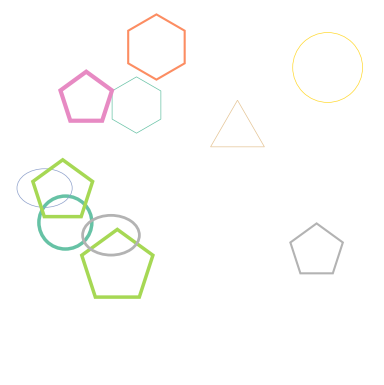[{"shape": "hexagon", "thickness": 0.5, "radius": 0.37, "center": [0.355, 0.727]}, {"shape": "circle", "thickness": 2.5, "radius": 0.34, "center": [0.17, 0.422]}, {"shape": "hexagon", "thickness": 1.5, "radius": 0.42, "center": [0.406, 0.878]}, {"shape": "oval", "thickness": 0.5, "radius": 0.36, "center": [0.116, 0.511]}, {"shape": "pentagon", "thickness": 3, "radius": 0.35, "center": [0.224, 0.743]}, {"shape": "pentagon", "thickness": 2.5, "radius": 0.41, "center": [0.163, 0.503]}, {"shape": "pentagon", "thickness": 2.5, "radius": 0.49, "center": [0.305, 0.307]}, {"shape": "circle", "thickness": 0.5, "radius": 0.45, "center": [0.851, 0.825]}, {"shape": "triangle", "thickness": 0.5, "radius": 0.4, "center": [0.617, 0.659]}, {"shape": "pentagon", "thickness": 1.5, "radius": 0.36, "center": [0.822, 0.348]}, {"shape": "oval", "thickness": 2, "radius": 0.37, "center": [0.288, 0.389]}]